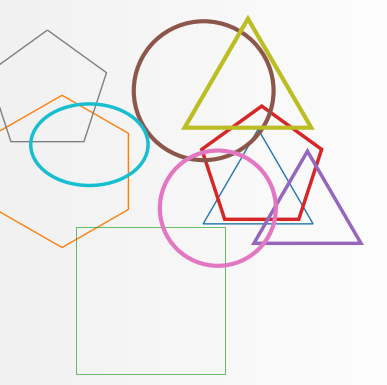[{"shape": "triangle", "thickness": 1, "radius": 0.82, "center": [0.666, 0.5]}, {"shape": "hexagon", "thickness": 1, "radius": 0.99, "center": [0.16, 0.555]}, {"shape": "square", "thickness": 0.5, "radius": 0.96, "center": [0.389, 0.22]}, {"shape": "pentagon", "thickness": 2.5, "radius": 0.81, "center": [0.675, 0.562]}, {"shape": "triangle", "thickness": 2.5, "radius": 0.8, "center": [0.793, 0.448]}, {"shape": "circle", "thickness": 3, "radius": 0.9, "center": [0.526, 0.764]}, {"shape": "circle", "thickness": 3, "radius": 0.75, "center": [0.562, 0.459]}, {"shape": "pentagon", "thickness": 1, "radius": 0.8, "center": [0.122, 0.762]}, {"shape": "triangle", "thickness": 3, "radius": 0.94, "center": [0.64, 0.763]}, {"shape": "oval", "thickness": 2.5, "radius": 0.76, "center": [0.231, 0.624]}]